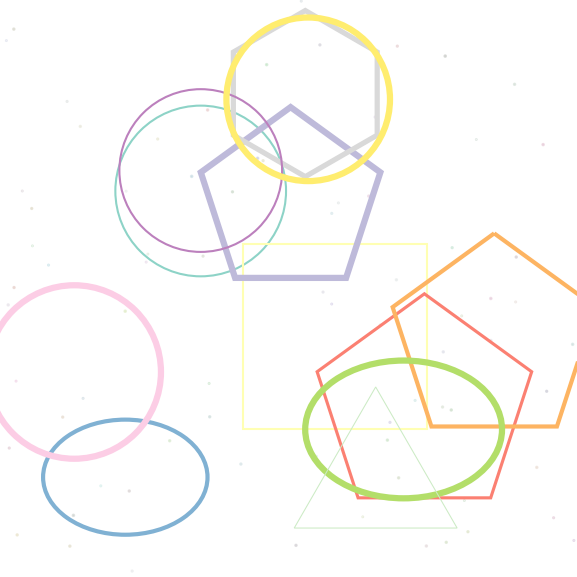[{"shape": "circle", "thickness": 1, "radius": 0.74, "center": [0.348, 0.668]}, {"shape": "square", "thickness": 1, "radius": 0.8, "center": [0.58, 0.416]}, {"shape": "pentagon", "thickness": 3, "radius": 0.82, "center": [0.503, 0.65]}, {"shape": "pentagon", "thickness": 1.5, "radius": 0.98, "center": [0.735, 0.295]}, {"shape": "oval", "thickness": 2, "radius": 0.71, "center": [0.217, 0.173]}, {"shape": "pentagon", "thickness": 2, "radius": 0.92, "center": [0.856, 0.41]}, {"shape": "oval", "thickness": 3, "radius": 0.85, "center": [0.699, 0.256]}, {"shape": "circle", "thickness": 3, "radius": 0.75, "center": [0.129, 0.355]}, {"shape": "hexagon", "thickness": 2.5, "radius": 0.72, "center": [0.529, 0.837]}, {"shape": "circle", "thickness": 1, "radius": 0.7, "center": [0.348, 0.704]}, {"shape": "triangle", "thickness": 0.5, "radius": 0.81, "center": [0.651, 0.166]}, {"shape": "circle", "thickness": 3, "radius": 0.71, "center": [0.534, 0.827]}]